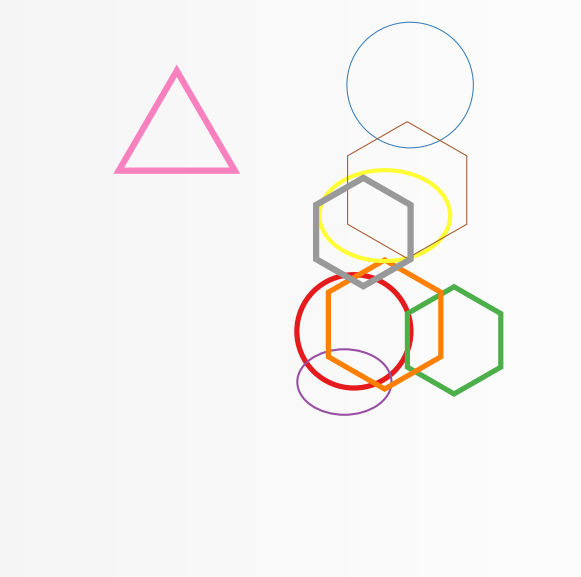[{"shape": "circle", "thickness": 2.5, "radius": 0.49, "center": [0.609, 0.425]}, {"shape": "circle", "thickness": 0.5, "radius": 0.54, "center": [0.706, 0.852]}, {"shape": "hexagon", "thickness": 2.5, "radius": 0.46, "center": [0.781, 0.41]}, {"shape": "oval", "thickness": 1, "radius": 0.41, "center": [0.593, 0.338]}, {"shape": "hexagon", "thickness": 2.5, "radius": 0.56, "center": [0.662, 0.437]}, {"shape": "oval", "thickness": 2, "radius": 0.56, "center": [0.662, 0.626]}, {"shape": "hexagon", "thickness": 0.5, "radius": 0.59, "center": [0.701, 0.67]}, {"shape": "triangle", "thickness": 3, "radius": 0.58, "center": [0.304, 0.761]}, {"shape": "hexagon", "thickness": 3, "radius": 0.47, "center": [0.625, 0.597]}]